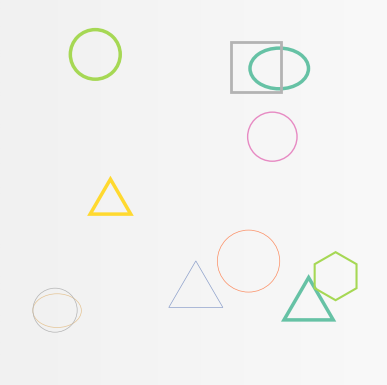[{"shape": "triangle", "thickness": 2.5, "radius": 0.37, "center": [0.796, 0.206]}, {"shape": "oval", "thickness": 2.5, "radius": 0.38, "center": [0.721, 0.822]}, {"shape": "circle", "thickness": 0.5, "radius": 0.4, "center": [0.641, 0.322]}, {"shape": "triangle", "thickness": 0.5, "radius": 0.4, "center": [0.505, 0.242]}, {"shape": "circle", "thickness": 1, "radius": 0.32, "center": [0.703, 0.645]}, {"shape": "hexagon", "thickness": 1.5, "radius": 0.31, "center": [0.866, 0.283]}, {"shape": "circle", "thickness": 2.5, "radius": 0.32, "center": [0.246, 0.859]}, {"shape": "triangle", "thickness": 2.5, "radius": 0.3, "center": [0.285, 0.474]}, {"shape": "oval", "thickness": 0.5, "radius": 0.31, "center": [0.147, 0.193]}, {"shape": "square", "thickness": 2, "radius": 0.32, "center": [0.661, 0.826]}, {"shape": "circle", "thickness": 0.5, "radius": 0.29, "center": [0.142, 0.194]}]